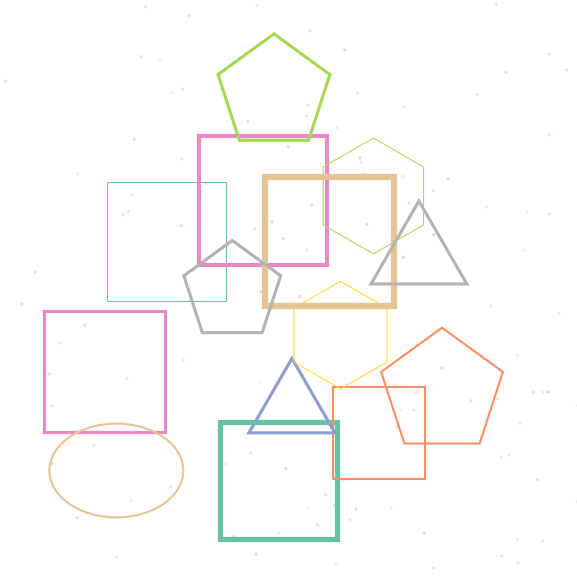[{"shape": "square", "thickness": 2.5, "radius": 0.51, "center": [0.483, 0.167]}, {"shape": "square", "thickness": 0.5, "radius": 0.52, "center": [0.288, 0.581]}, {"shape": "square", "thickness": 1, "radius": 0.4, "center": [0.657, 0.249]}, {"shape": "pentagon", "thickness": 1, "radius": 0.55, "center": [0.765, 0.321]}, {"shape": "triangle", "thickness": 1.5, "radius": 0.43, "center": [0.506, 0.293]}, {"shape": "square", "thickness": 1.5, "radius": 0.52, "center": [0.182, 0.355]}, {"shape": "square", "thickness": 2, "radius": 0.56, "center": [0.455, 0.652]}, {"shape": "hexagon", "thickness": 0.5, "radius": 0.5, "center": [0.647, 0.66]}, {"shape": "pentagon", "thickness": 1.5, "radius": 0.51, "center": [0.474, 0.839]}, {"shape": "hexagon", "thickness": 0.5, "radius": 0.47, "center": [0.59, 0.419]}, {"shape": "oval", "thickness": 1, "radius": 0.58, "center": [0.201, 0.184]}, {"shape": "square", "thickness": 3, "radius": 0.56, "center": [0.571, 0.581]}, {"shape": "triangle", "thickness": 1.5, "radius": 0.48, "center": [0.725, 0.555]}, {"shape": "pentagon", "thickness": 1.5, "radius": 0.44, "center": [0.402, 0.494]}]